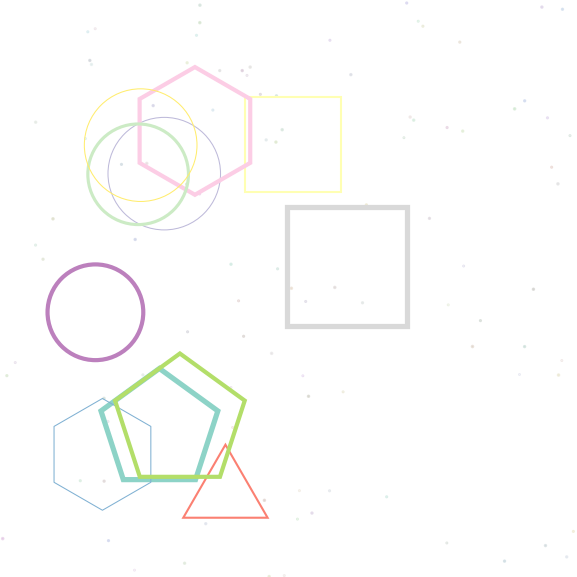[{"shape": "pentagon", "thickness": 2.5, "radius": 0.53, "center": [0.276, 0.255]}, {"shape": "square", "thickness": 1, "radius": 0.41, "center": [0.507, 0.748]}, {"shape": "circle", "thickness": 0.5, "radius": 0.49, "center": [0.284, 0.698]}, {"shape": "triangle", "thickness": 1, "radius": 0.42, "center": [0.39, 0.145]}, {"shape": "hexagon", "thickness": 0.5, "radius": 0.48, "center": [0.177, 0.212]}, {"shape": "pentagon", "thickness": 2, "radius": 0.59, "center": [0.312, 0.269]}, {"shape": "hexagon", "thickness": 2, "radius": 0.55, "center": [0.338, 0.772]}, {"shape": "square", "thickness": 2.5, "radius": 0.52, "center": [0.601, 0.537]}, {"shape": "circle", "thickness": 2, "radius": 0.41, "center": [0.165, 0.458]}, {"shape": "circle", "thickness": 1.5, "radius": 0.44, "center": [0.239, 0.697]}, {"shape": "circle", "thickness": 0.5, "radius": 0.49, "center": [0.244, 0.748]}]